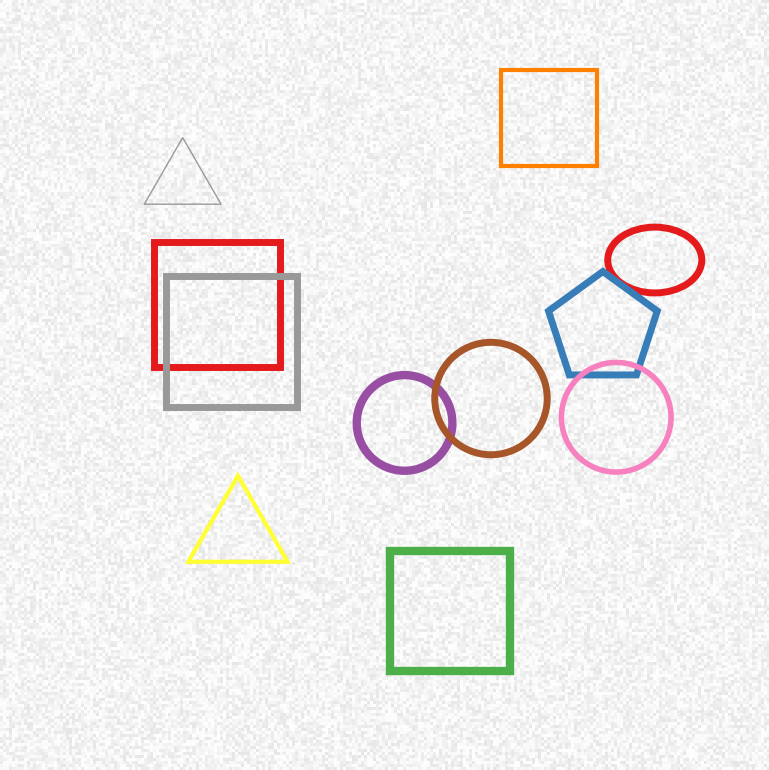[{"shape": "square", "thickness": 2.5, "radius": 0.41, "center": [0.282, 0.605]}, {"shape": "oval", "thickness": 2.5, "radius": 0.31, "center": [0.85, 0.662]}, {"shape": "pentagon", "thickness": 2.5, "radius": 0.37, "center": [0.783, 0.573]}, {"shape": "square", "thickness": 3, "radius": 0.39, "center": [0.584, 0.207]}, {"shape": "circle", "thickness": 3, "radius": 0.31, "center": [0.525, 0.451]}, {"shape": "square", "thickness": 1.5, "radius": 0.31, "center": [0.713, 0.847]}, {"shape": "triangle", "thickness": 1.5, "radius": 0.37, "center": [0.309, 0.308]}, {"shape": "circle", "thickness": 2.5, "radius": 0.37, "center": [0.638, 0.482]}, {"shape": "circle", "thickness": 2, "radius": 0.36, "center": [0.8, 0.458]}, {"shape": "square", "thickness": 2.5, "radius": 0.43, "center": [0.3, 0.557]}, {"shape": "triangle", "thickness": 0.5, "radius": 0.29, "center": [0.237, 0.764]}]